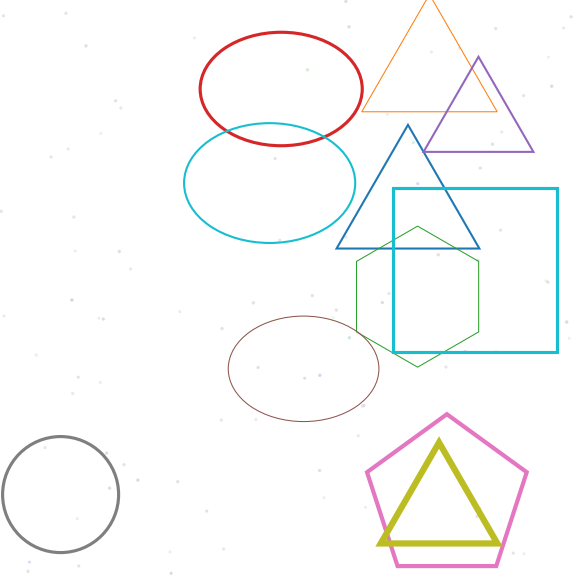[{"shape": "triangle", "thickness": 1, "radius": 0.71, "center": [0.706, 0.64]}, {"shape": "triangle", "thickness": 0.5, "radius": 0.68, "center": [0.744, 0.873]}, {"shape": "hexagon", "thickness": 0.5, "radius": 0.61, "center": [0.723, 0.485]}, {"shape": "oval", "thickness": 1.5, "radius": 0.7, "center": [0.487, 0.845]}, {"shape": "triangle", "thickness": 1, "radius": 0.55, "center": [0.829, 0.791]}, {"shape": "oval", "thickness": 0.5, "radius": 0.65, "center": [0.526, 0.36]}, {"shape": "pentagon", "thickness": 2, "radius": 0.73, "center": [0.774, 0.137]}, {"shape": "circle", "thickness": 1.5, "radius": 0.5, "center": [0.105, 0.143]}, {"shape": "triangle", "thickness": 3, "radius": 0.58, "center": [0.76, 0.116]}, {"shape": "oval", "thickness": 1, "radius": 0.74, "center": [0.467, 0.682]}, {"shape": "square", "thickness": 1.5, "radius": 0.71, "center": [0.823, 0.532]}]